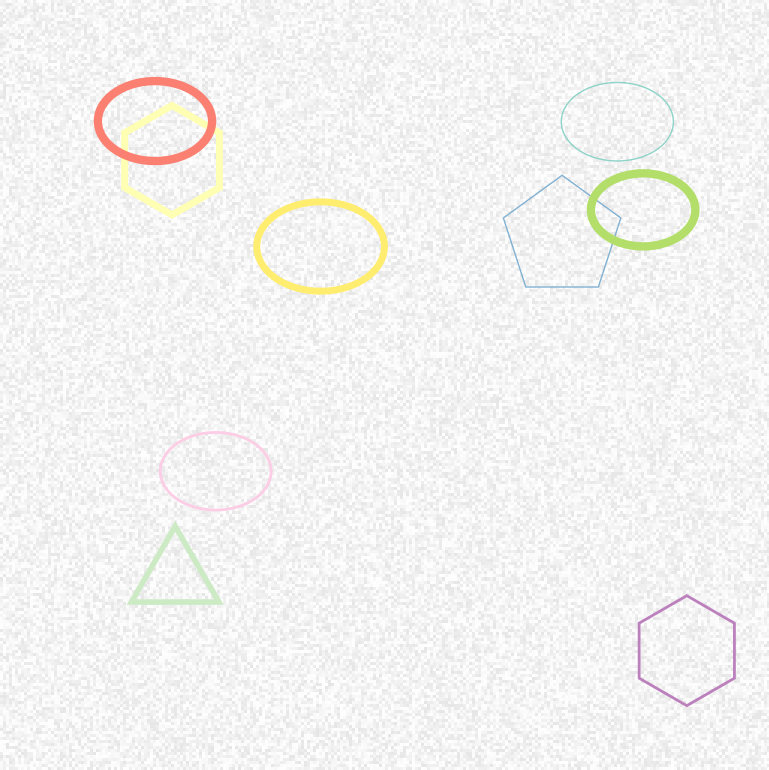[{"shape": "oval", "thickness": 0.5, "radius": 0.36, "center": [0.802, 0.842]}, {"shape": "hexagon", "thickness": 2.5, "radius": 0.36, "center": [0.223, 0.792]}, {"shape": "oval", "thickness": 3, "radius": 0.37, "center": [0.201, 0.843]}, {"shape": "pentagon", "thickness": 0.5, "radius": 0.4, "center": [0.73, 0.692]}, {"shape": "oval", "thickness": 3, "radius": 0.34, "center": [0.835, 0.727]}, {"shape": "oval", "thickness": 1, "radius": 0.36, "center": [0.28, 0.388]}, {"shape": "hexagon", "thickness": 1, "radius": 0.36, "center": [0.892, 0.155]}, {"shape": "triangle", "thickness": 2, "radius": 0.33, "center": [0.228, 0.251]}, {"shape": "oval", "thickness": 2.5, "radius": 0.41, "center": [0.416, 0.68]}]